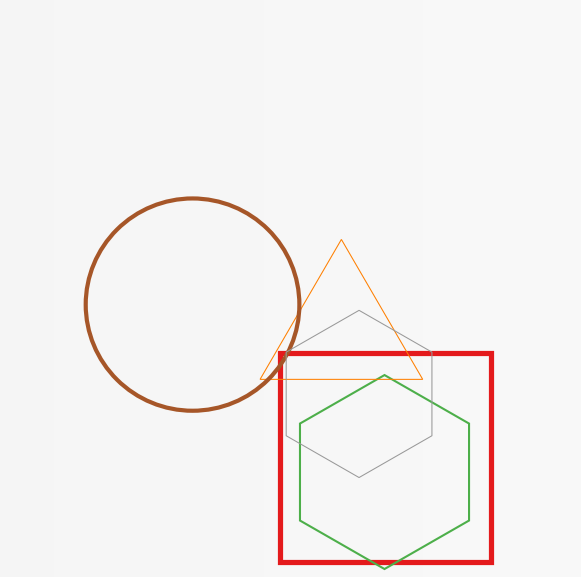[{"shape": "square", "thickness": 2.5, "radius": 0.91, "center": [0.664, 0.206]}, {"shape": "hexagon", "thickness": 1, "radius": 0.84, "center": [0.662, 0.182]}, {"shape": "triangle", "thickness": 0.5, "radius": 0.81, "center": [0.587, 0.423]}, {"shape": "circle", "thickness": 2, "radius": 0.92, "center": [0.331, 0.472]}, {"shape": "hexagon", "thickness": 0.5, "radius": 0.72, "center": [0.618, 0.317]}]